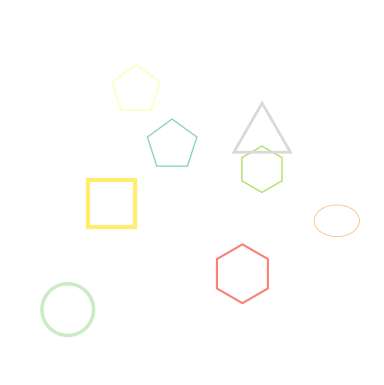[{"shape": "pentagon", "thickness": 1, "radius": 0.34, "center": [0.447, 0.623]}, {"shape": "pentagon", "thickness": 1, "radius": 0.33, "center": [0.353, 0.767]}, {"shape": "hexagon", "thickness": 1.5, "radius": 0.38, "center": [0.63, 0.289]}, {"shape": "oval", "thickness": 0.5, "radius": 0.29, "center": [0.875, 0.426]}, {"shape": "hexagon", "thickness": 1, "radius": 0.3, "center": [0.68, 0.56]}, {"shape": "triangle", "thickness": 2, "radius": 0.42, "center": [0.681, 0.647]}, {"shape": "circle", "thickness": 2.5, "radius": 0.34, "center": [0.176, 0.196]}, {"shape": "square", "thickness": 3, "radius": 0.31, "center": [0.29, 0.47]}]